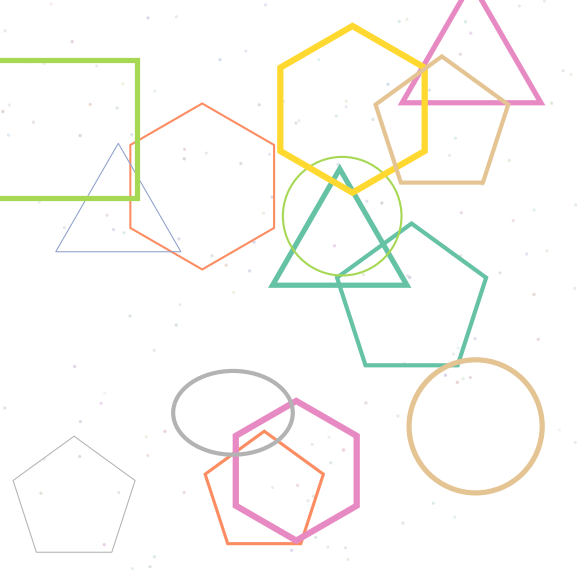[{"shape": "pentagon", "thickness": 2, "radius": 0.68, "center": [0.713, 0.476]}, {"shape": "triangle", "thickness": 2.5, "radius": 0.67, "center": [0.588, 0.572]}, {"shape": "pentagon", "thickness": 1.5, "radius": 0.54, "center": [0.458, 0.145]}, {"shape": "hexagon", "thickness": 1, "radius": 0.72, "center": [0.35, 0.676]}, {"shape": "triangle", "thickness": 0.5, "radius": 0.63, "center": [0.205, 0.626]}, {"shape": "triangle", "thickness": 2.5, "radius": 0.69, "center": [0.817, 0.89]}, {"shape": "hexagon", "thickness": 3, "radius": 0.6, "center": [0.513, 0.184]}, {"shape": "circle", "thickness": 1, "radius": 0.51, "center": [0.593, 0.625]}, {"shape": "square", "thickness": 2.5, "radius": 0.6, "center": [0.117, 0.776]}, {"shape": "hexagon", "thickness": 3, "radius": 0.72, "center": [0.61, 0.81]}, {"shape": "circle", "thickness": 2.5, "radius": 0.58, "center": [0.824, 0.261]}, {"shape": "pentagon", "thickness": 2, "radius": 0.6, "center": [0.765, 0.781]}, {"shape": "pentagon", "thickness": 0.5, "radius": 0.56, "center": [0.128, 0.133]}, {"shape": "oval", "thickness": 2, "radius": 0.52, "center": [0.403, 0.284]}]